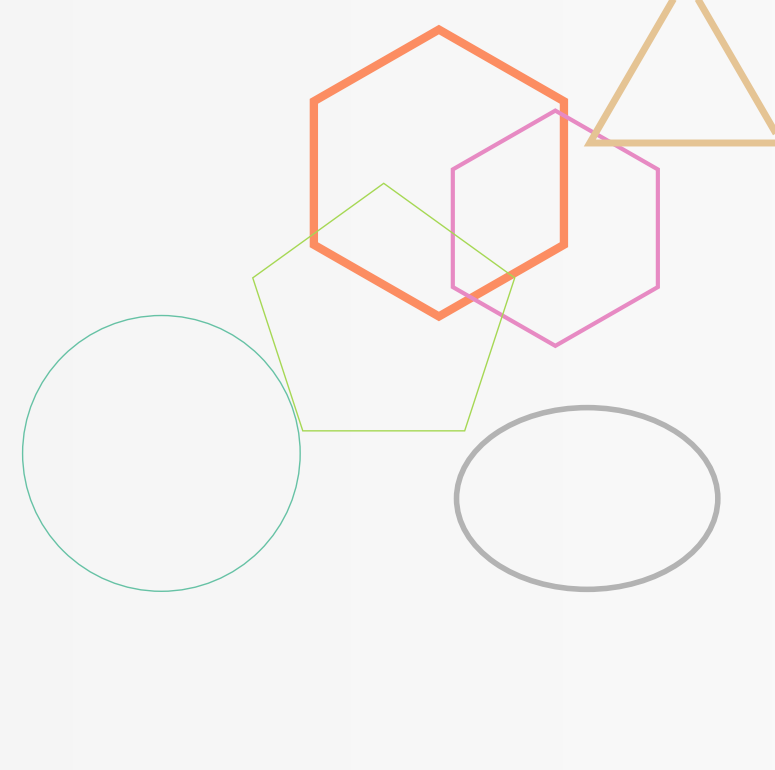[{"shape": "circle", "thickness": 0.5, "radius": 0.9, "center": [0.208, 0.411]}, {"shape": "hexagon", "thickness": 3, "radius": 0.93, "center": [0.566, 0.775]}, {"shape": "hexagon", "thickness": 1.5, "radius": 0.76, "center": [0.717, 0.704]}, {"shape": "pentagon", "thickness": 0.5, "radius": 0.89, "center": [0.495, 0.584]}, {"shape": "triangle", "thickness": 2.5, "radius": 0.71, "center": [0.885, 0.886]}, {"shape": "oval", "thickness": 2, "radius": 0.84, "center": [0.758, 0.353]}]